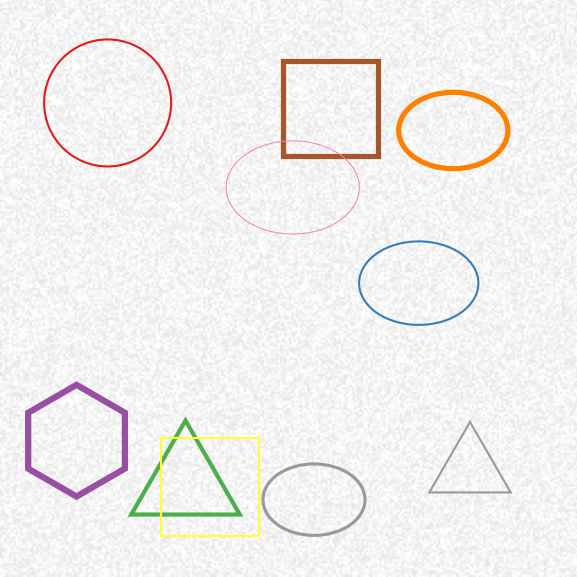[{"shape": "circle", "thickness": 1, "radius": 0.55, "center": [0.186, 0.821]}, {"shape": "oval", "thickness": 1, "radius": 0.52, "center": [0.725, 0.509]}, {"shape": "triangle", "thickness": 2, "radius": 0.54, "center": [0.321, 0.162]}, {"shape": "hexagon", "thickness": 3, "radius": 0.48, "center": [0.133, 0.236]}, {"shape": "oval", "thickness": 2.5, "radius": 0.47, "center": [0.785, 0.773]}, {"shape": "square", "thickness": 1, "radius": 0.42, "center": [0.364, 0.155]}, {"shape": "square", "thickness": 2.5, "radius": 0.41, "center": [0.572, 0.812]}, {"shape": "oval", "thickness": 0.5, "radius": 0.58, "center": [0.507, 0.675]}, {"shape": "oval", "thickness": 1.5, "radius": 0.44, "center": [0.544, 0.134]}, {"shape": "triangle", "thickness": 1, "radius": 0.41, "center": [0.814, 0.187]}]